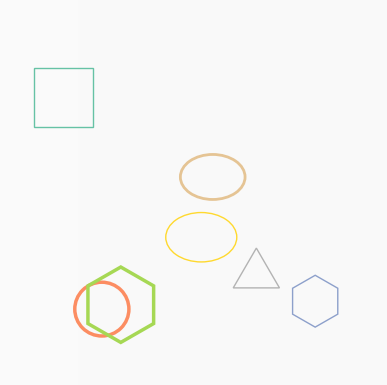[{"shape": "square", "thickness": 1, "radius": 0.39, "center": [0.164, 0.746]}, {"shape": "circle", "thickness": 2.5, "radius": 0.35, "center": [0.263, 0.197]}, {"shape": "hexagon", "thickness": 1, "radius": 0.34, "center": [0.813, 0.218]}, {"shape": "hexagon", "thickness": 2.5, "radius": 0.49, "center": [0.312, 0.209]}, {"shape": "oval", "thickness": 1, "radius": 0.46, "center": [0.519, 0.384]}, {"shape": "oval", "thickness": 2, "radius": 0.42, "center": [0.549, 0.54]}, {"shape": "triangle", "thickness": 1, "radius": 0.34, "center": [0.662, 0.287]}]